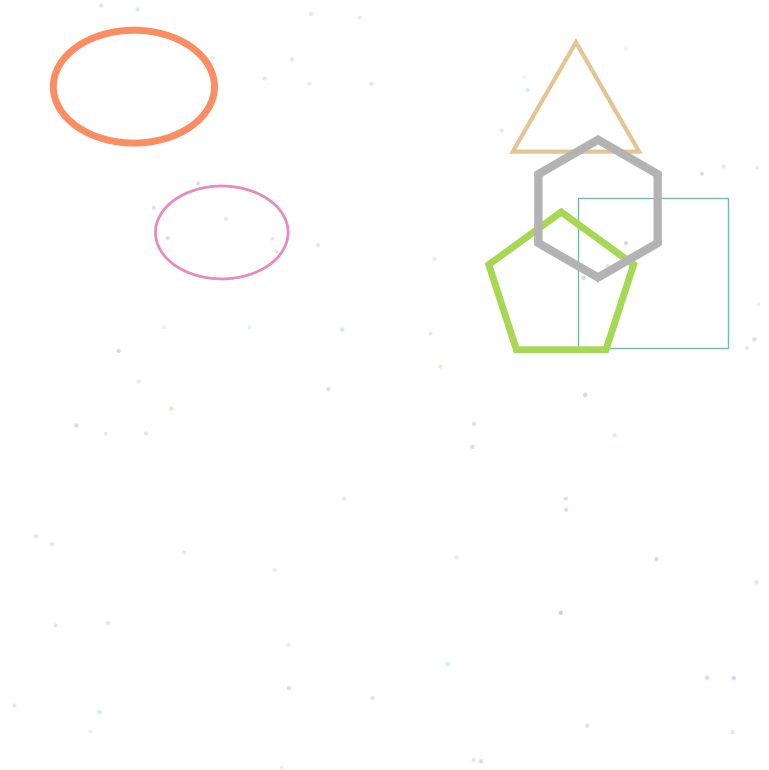[{"shape": "square", "thickness": 0.5, "radius": 0.49, "center": [0.848, 0.646]}, {"shape": "oval", "thickness": 2.5, "radius": 0.52, "center": [0.174, 0.887]}, {"shape": "oval", "thickness": 1, "radius": 0.43, "center": [0.288, 0.698]}, {"shape": "pentagon", "thickness": 2.5, "radius": 0.49, "center": [0.729, 0.626]}, {"shape": "triangle", "thickness": 1.5, "radius": 0.47, "center": [0.748, 0.85]}, {"shape": "hexagon", "thickness": 3, "radius": 0.45, "center": [0.777, 0.729]}]